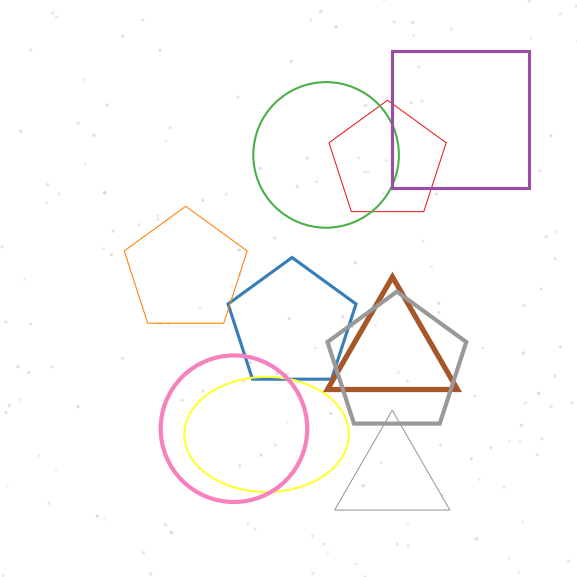[{"shape": "pentagon", "thickness": 0.5, "radius": 0.53, "center": [0.671, 0.719]}, {"shape": "pentagon", "thickness": 1.5, "radius": 0.58, "center": [0.506, 0.437]}, {"shape": "circle", "thickness": 1, "radius": 0.63, "center": [0.565, 0.731]}, {"shape": "square", "thickness": 1.5, "radius": 0.6, "center": [0.798, 0.792]}, {"shape": "pentagon", "thickness": 0.5, "radius": 0.56, "center": [0.322, 0.53]}, {"shape": "oval", "thickness": 1, "radius": 0.71, "center": [0.462, 0.247]}, {"shape": "triangle", "thickness": 2.5, "radius": 0.65, "center": [0.68, 0.39]}, {"shape": "circle", "thickness": 2, "radius": 0.63, "center": [0.405, 0.257]}, {"shape": "pentagon", "thickness": 2, "radius": 0.63, "center": [0.687, 0.368]}, {"shape": "triangle", "thickness": 0.5, "radius": 0.58, "center": [0.679, 0.174]}]